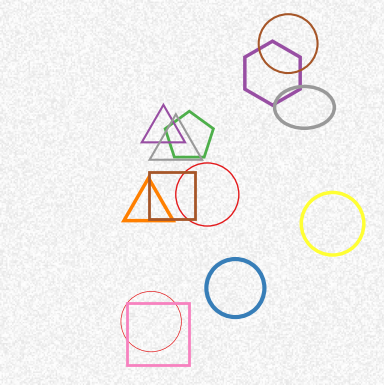[{"shape": "circle", "thickness": 0.5, "radius": 0.39, "center": [0.393, 0.165]}, {"shape": "circle", "thickness": 1, "radius": 0.41, "center": [0.538, 0.495]}, {"shape": "circle", "thickness": 3, "radius": 0.38, "center": [0.611, 0.252]}, {"shape": "pentagon", "thickness": 2, "radius": 0.33, "center": [0.492, 0.645]}, {"shape": "hexagon", "thickness": 2.5, "radius": 0.41, "center": [0.708, 0.81]}, {"shape": "triangle", "thickness": 1.5, "radius": 0.32, "center": [0.425, 0.663]}, {"shape": "triangle", "thickness": 2.5, "radius": 0.37, "center": [0.386, 0.464]}, {"shape": "circle", "thickness": 2.5, "radius": 0.41, "center": [0.864, 0.419]}, {"shape": "circle", "thickness": 1.5, "radius": 0.38, "center": [0.748, 0.887]}, {"shape": "square", "thickness": 2, "radius": 0.3, "center": [0.447, 0.492]}, {"shape": "square", "thickness": 2, "radius": 0.4, "center": [0.41, 0.132]}, {"shape": "triangle", "thickness": 1.5, "radius": 0.39, "center": [0.457, 0.624]}, {"shape": "oval", "thickness": 2.5, "radius": 0.39, "center": [0.791, 0.721]}]